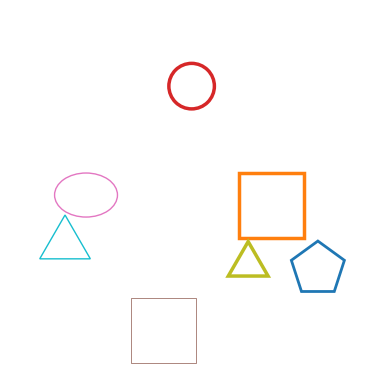[{"shape": "pentagon", "thickness": 2, "radius": 0.36, "center": [0.826, 0.301]}, {"shape": "square", "thickness": 2.5, "radius": 0.42, "center": [0.706, 0.466]}, {"shape": "circle", "thickness": 2.5, "radius": 0.3, "center": [0.498, 0.776]}, {"shape": "square", "thickness": 0.5, "radius": 0.42, "center": [0.424, 0.141]}, {"shape": "oval", "thickness": 1, "radius": 0.41, "center": [0.223, 0.493]}, {"shape": "triangle", "thickness": 2.5, "radius": 0.3, "center": [0.645, 0.313]}, {"shape": "triangle", "thickness": 1, "radius": 0.38, "center": [0.169, 0.366]}]